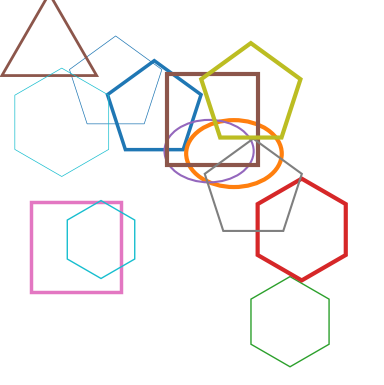[{"shape": "pentagon", "thickness": 2.5, "radius": 0.64, "center": [0.401, 0.715]}, {"shape": "pentagon", "thickness": 0.5, "radius": 0.63, "center": [0.3, 0.78]}, {"shape": "oval", "thickness": 3, "radius": 0.62, "center": [0.608, 0.601]}, {"shape": "hexagon", "thickness": 1, "radius": 0.59, "center": [0.753, 0.164]}, {"shape": "hexagon", "thickness": 3, "radius": 0.66, "center": [0.784, 0.404]}, {"shape": "oval", "thickness": 1.5, "radius": 0.58, "center": [0.543, 0.607]}, {"shape": "triangle", "thickness": 2, "radius": 0.71, "center": [0.128, 0.875]}, {"shape": "square", "thickness": 3, "radius": 0.59, "center": [0.551, 0.69]}, {"shape": "square", "thickness": 2.5, "radius": 0.58, "center": [0.197, 0.359]}, {"shape": "pentagon", "thickness": 1.5, "radius": 0.66, "center": [0.658, 0.507]}, {"shape": "pentagon", "thickness": 3, "radius": 0.68, "center": [0.652, 0.752]}, {"shape": "hexagon", "thickness": 1, "radius": 0.51, "center": [0.262, 0.378]}, {"shape": "hexagon", "thickness": 0.5, "radius": 0.7, "center": [0.16, 0.682]}]